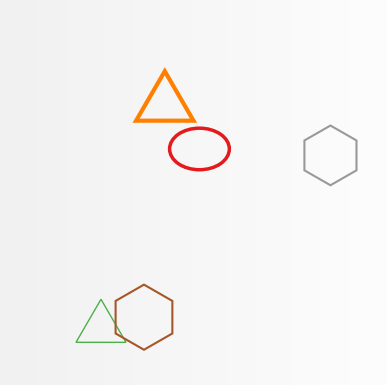[{"shape": "oval", "thickness": 2.5, "radius": 0.39, "center": [0.515, 0.613]}, {"shape": "triangle", "thickness": 1, "radius": 0.37, "center": [0.261, 0.148]}, {"shape": "triangle", "thickness": 3, "radius": 0.43, "center": [0.425, 0.729]}, {"shape": "hexagon", "thickness": 1.5, "radius": 0.42, "center": [0.372, 0.176]}, {"shape": "hexagon", "thickness": 1.5, "radius": 0.39, "center": [0.853, 0.596]}]